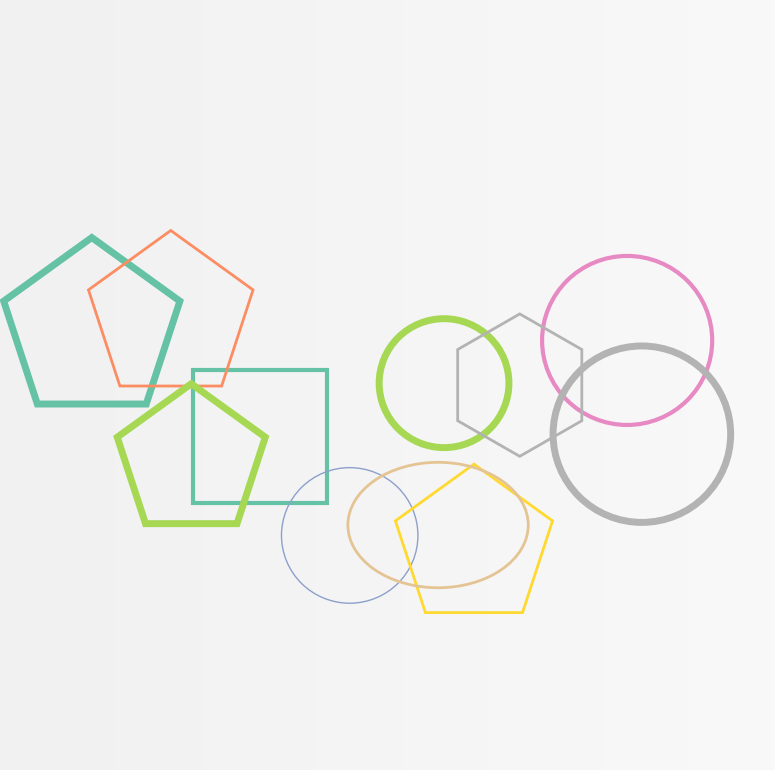[{"shape": "square", "thickness": 1.5, "radius": 0.43, "center": [0.335, 0.433]}, {"shape": "pentagon", "thickness": 2.5, "radius": 0.6, "center": [0.118, 0.572]}, {"shape": "pentagon", "thickness": 1, "radius": 0.56, "center": [0.22, 0.589]}, {"shape": "circle", "thickness": 0.5, "radius": 0.44, "center": [0.451, 0.305]}, {"shape": "circle", "thickness": 1.5, "radius": 0.55, "center": [0.809, 0.558]}, {"shape": "pentagon", "thickness": 2.5, "radius": 0.5, "center": [0.247, 0.401]}, {"shape": "circle", "thickness": 2.5, "radius": 0.42, "center": [0.573, 0.502]}, {"shape": "pentagon", "thickness": 1, "radius": 0.53, "center": [0.612, 0.291]}, {"shape": "oval", "thickness": 1, "radius": 0.58, "center": [0.565, 0.318]}, {"shape": "circle", "thickness": 2.5, "radius": 0.57, "center": [0.828, 0.436]}, {"shape": "hexagon", "thickness": 1, "radius": 0.46, "center": [0.671, 0.5]}]